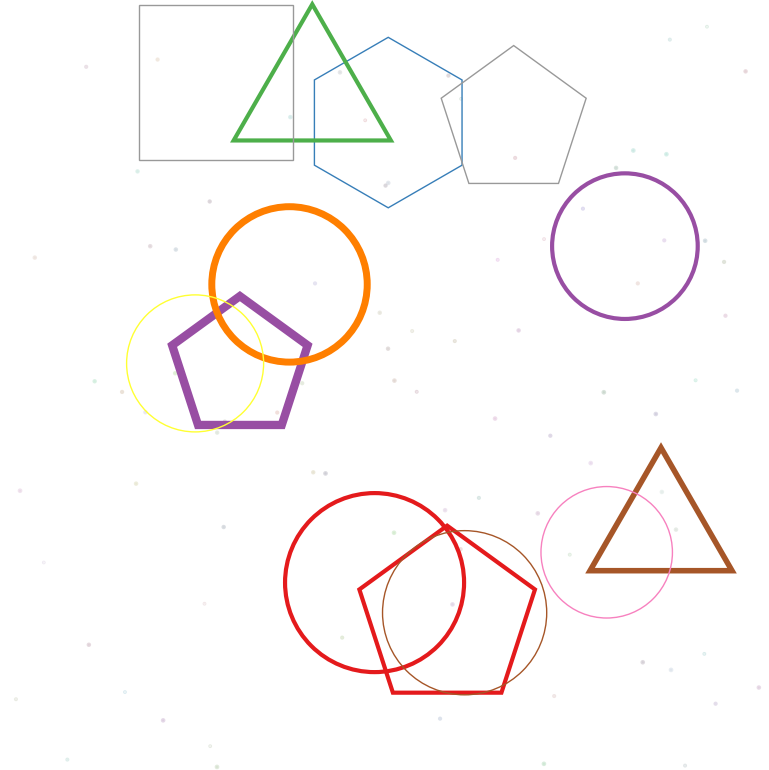[{"shape": "circle", "thickness": 1.5, "radius": 0.58, "center": [0.486, 0.243]}, {"shape": "pentagon", "thickness": 1.5, "radius": 0.6, "center": [0.581, 0.197]}, {"shape": "hexagon", "thickness": 0.5, "radius": 0.55, "center": [0.504, 0.841]}, {"shape": "triangle", "thickness": 1.5, "radius": 0.59, "center": [0.406, 0.877]}, {"shape": "circle", "thickness": 1.5, "radius": 0.47, "center": [0.812, 0.68]}, {"shape": "pentagon", "thickness": 3, "radius": 0.46, "center": [0.312, 0.523]}, {"shape": "circle", "thickness": 2.5, "radius": 0.5, "center": [0.376, 0.631]}, {"shape": "circle", "thickness": 0.5, "radius": 0.44, "center": [0.253, 0.528]}, {"shape": "triangle", "thickness": 2, "radius": 0.53, "center": [0.858, 0.312]}, {"shape": "circle", "thickness": 0.5, "radius": 0.53, "center": [0.603, 0.204]}, {"shape": "circle", "thickness": 0.5, "radius": 0.43, "center": [0.788, 0.283]}, {"shape": "square", "thickness": 0.5, "radius": 0.5, "center": [0.28, 0.893]}, {"shape": "pentagon", "thickness": 0.5, "radius": 0.49, "center": [0.667, 0.842]}]